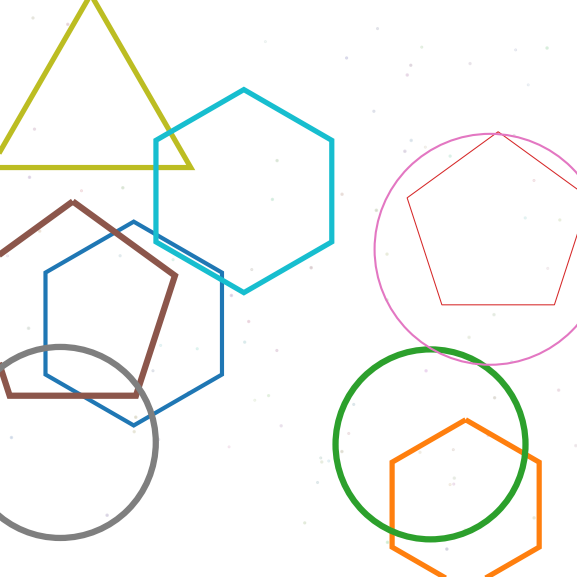[{"shape": "hexagon", "thickness": 2, "radius": 0.88, "center": [0.232, 0.439]}, {"shape": "hexagon", "thickness": 2.5, "radius": 0.74, "center": [0.806, 0.125]}, {"shape": "circle", "thickness": 3, "radius": 0.82, "center": [0.745, 0.23]}, {"shape": "pentagon", "thickness": 0.5, "radius": 0.83, "center": [0.863, 0.605]}, {"shape": "pentagon", "thickness": 3, "radius": 0.93, "center": [0.126, 0.464]}, {"shape": "circle", "thickness": 1, "radius": 1.0, "center": [0.849, 0.567]}, {"shape": "circle", "thickness": 3, "radius": 0.83, "center": [0.104, 0.233]}, {"shape": "triangle", "thickness": 2.5, "radius": 1.0, "center": [0.157, 0.809]}, {"shape": "hexagon", "thickness": 2.5, "radius": 0.88, "center": [0.422, 0.668]}]